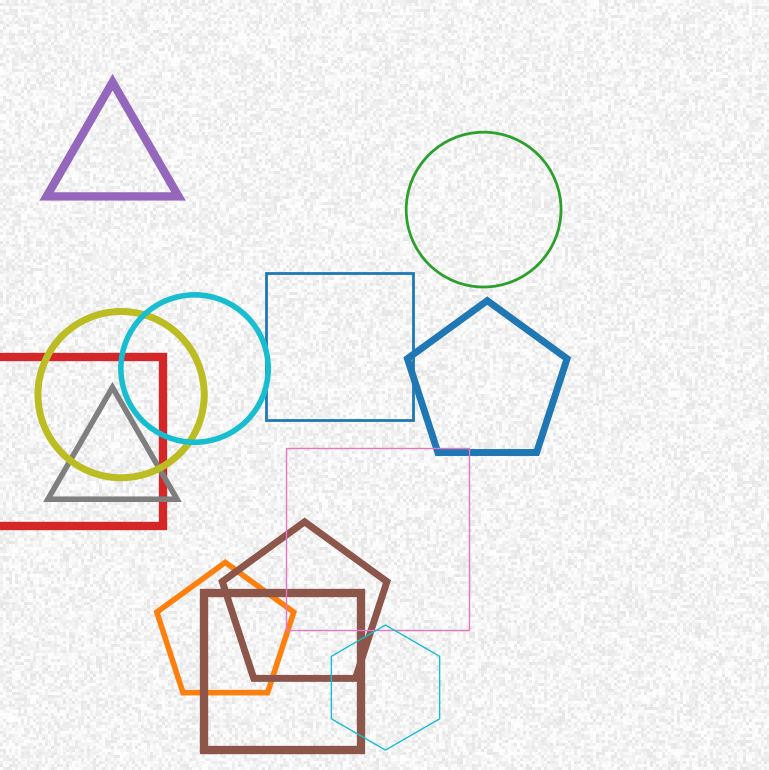[{"shape": "square", "thickness": 1, "radius": 0.48, "center": [0.441, 0.55]}, {"shape": "pentagon", "thickness": 2.5, "radius": 0.55, "center": [0.633, 0.501]}, {"shape": "pentagon", "thickness": 2, "radius": 0.47, "center": [0.293, 0.176]}, {"shape": "circle", "thickness": 1, "radius": 0.5, "center": [0.628, 0.728]}, {"shape": "square", "thickness": 3, "radius": 0.55, "center": [0.101, 0.427]}, {"shape": "triangle", "thickness": 3, "radius": 0.49, "center": [0.146, 0.794]}, {"shape": "pentagon", "thickness": 2.5, "radius": 0.56, "center": [0.396, 0.21]}, {"shape": "square", "thickness": 3, "radius": 0.51, "center": [0.366, 0.128]}, {"shape": "square", "thickness": 0.5, "radius": 0.59, "center": [0.49, 0.3]}, {"shape": "triangle", "thickness": 2, "radius": 0.48, "center": [0.146, 0.4]}, {"shape": "circle", "thickness": 2.5, "radius": 0.54, "center": [0.157, 0.487]}, {"shape": "hexagon", "thickness": 0.5, "radius": 0.41, "center": [0.501, 0.107]}, {"shape": "circle", "thickness": 2, "radius": 0.48, "center": [0.253, 0.521]}]